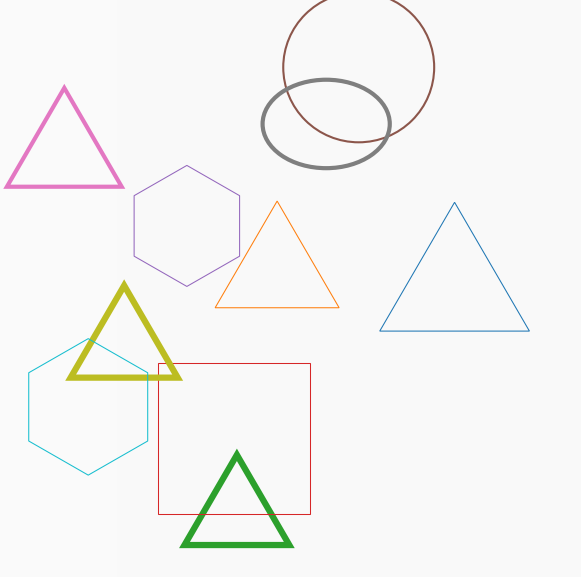[{"shape": "triangle", "thickness": 0.5, "radius": 0.74, "center": [0.782, 0.5]}, {"shape": "triangle", "thickness": 0.5, "radius": 0.62, "center": [0.477, 0.528]}, {"shape": "triangle", "thickness": 3, "radius": 0.52, "center": [0.408, 0.107]}, {"shape": "square", "thickness": 0.5, "radius": 0.65, "center": [0.403, 0.239]}, {"shape": "hexagon", "thickness": 0.5, "radius": 0.52, "center": [0.321, 0.608]}, {"shape": "circle", "thickness": 1, "radius": 0.65, "center": [0.617, 0.883]}, {"shape": "triangle", "thickness": 2, "radius": 0.57, "center": [0.111, 0.733]}, {"shape": "oval", "thickness": 2, "radius": 0.55, "center": [0.561, 0.784]}, {"shape": "triangle", "thickness": 3, "radius": 0.53, "center": [0.214, 0.398]}, {"shape": "hexagon", "thickness": 0.5, "radius": 0.59, "center": [0.152, 0.295]}]